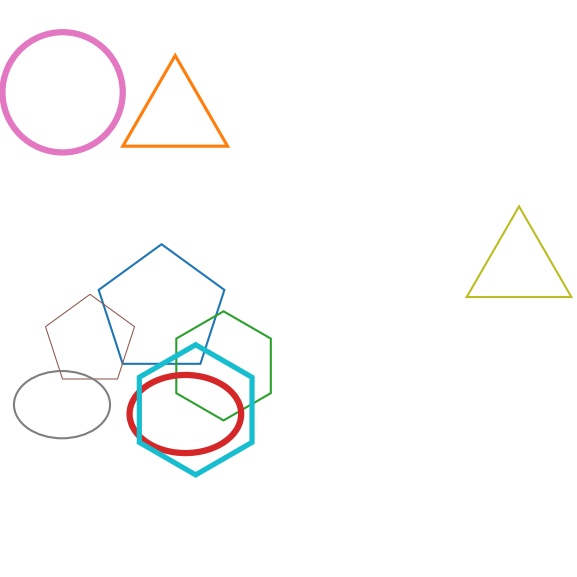[{"shape": "pentagon", "thickness": 1, "radius": 0.57, "center": [0.28, 0.462]}, {"shape": "triangle", "thickness": 1.5, "radius": 0.52, "center": [0.303, 0.798]}, {"shape": "hexagon", "thickness": 1, "radius": 0.47, "center": [0.387, 0.366]}, {"shape": "oval", "thickness": 3, "radius": 0.48, "center": [0.321, 0.282]}, {"shape": "pentagon", "thickness": 0.5, "radius": 0.41, "center": [0.156, 0.408]}, {"shape": "circle", "thickness": 3, "radius": 0.52, "center": [0.108, 0.839]}, {"shape": "oval", "thickness": 1, "radius": 0.42, "center": [0.107, 0.298]}, {"shape": "triangle", "thickness": 1, "radius": 0.52, "center": [0.899, 0.537]}, {"shape": "hexagon", "thickness": 2.5, "radius": 0.56, "center": [0.339, 0.29]}]